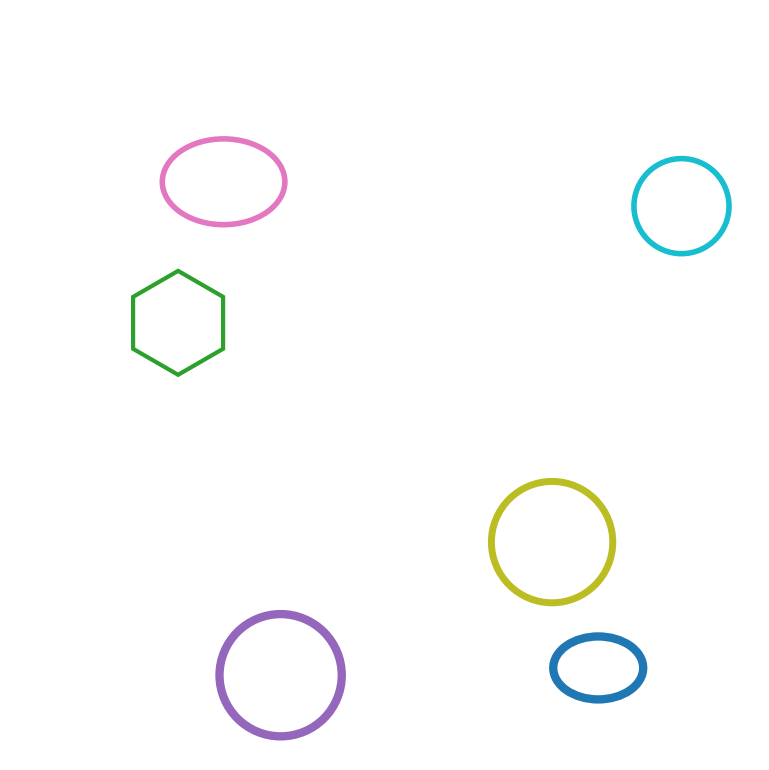[{"shape": "oval", "thickness": 3, "radius": 0.29, "center": [0.777, 0.133]}, {"shape": "hexagon", "thickness": 1.5, "radius": 0.34, "center": [0.231, 0.581]}, {"shape": "circle", "thickness": 3, "radius": 0.4, "center": [0.364, 0.123]}, {"shape": "oval", "thickness": 2, "radius": 0.4, "center": [0.29, 0.764]}, {"shape": "circle", "thickness": 2.5, "radius": 0.39, "center": [0.717, 0.296]}, {"shape": "circle", "thickness": 2, "radius": 0.31, "center": [0.885, 0.732]}]